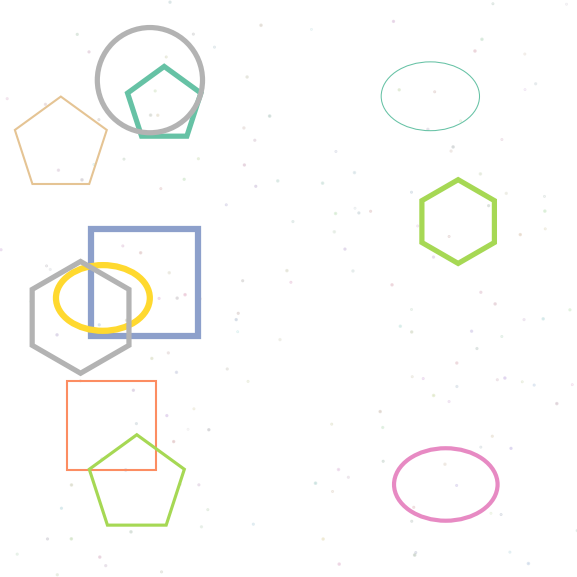[{"shape": "oval", "thickness": 0.5, "radius": 0.43, "center": [0.745, 0.832]}, {"shape": "pentagon", "thickness": 2.5, "radius": 0.33, "center": [0.284, 0.817]}, {"shape": "square", "thickness": 1, "radius": 0.39, "center": [0.193, 0.263]}, {"shape": "square", "thickness": 3, "radius": 0.46, "center": [0.25, 0.51]}, {"shape": "oval", "thickness": 2, "radius": 0.45, "center": [0.772, 0.16]}, {"shape": "pentagon", "thickness": 1.5, "radius": 0.43, "center": [0.237, 0.16]}, {"shape": "hexagon", "thickness": 2.5, "radius": 0.36, "center": [0.793, 0.615]}, {"shape": "oval", "thickness": 3, "radius": 0.41, "center": [0.178, 0.483]}, {"shape": "pentagon", "thickness": 1, "radius": 0.42, "center": [0.105, 0.748]}, {"shape": "circle", "thickness": 2.5, "radius": 0.46, "center": [0.26, 0.86]}, {"shape": "hexagon", "thickness": 2.5, "radius": 0.48, "center": [0.14, 0.45]}]